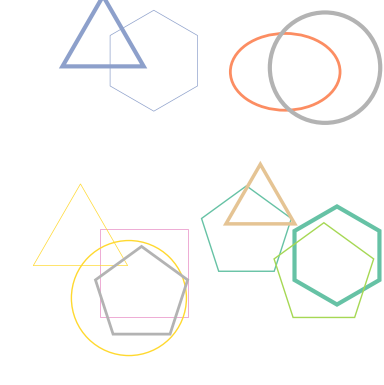[{"shape": "pentagon", "thickness": 1, "radius": 0.61, "center": [0.64, 0.395]}, {"shape": "hexagon", "thickness": 3, "radius": 0.64, "center": [0.875, 0.336]}, {"shape": "oval", "thickness": 2, "radius": 0.71, "center": [0.741, 0.813]}, {"shape": "hexagon", "thickness": 0.5, "radius": 0.66, "center": [0.399, 0.842]}, {"shape": "triangle", "thickness": 3, "radius": 0.61, "center": [0.268, 0.888]}, {"shape": "square", "thickness": 0.5, "radius": 0.57, "center": [0.375, 0.291]}, {"shape": "pentagon", "thickness": 1, "radius": 0.68, "center": [0.841, 0.285]}, {"shape": "circle", "thickness": 1, "radius": 0.75, "center": [0.335, 0.226]}, {"shape": "triangle", "thickness": 0.5, "radius": 0.71, "center": [0.209, 0.381]}, {"shape": "triangle", "thickness": 2.5, "radius": 0.52, "center": [0.676, 0.47]}, {"shape": "pentagon", "thickness": 2, "radius": 0.63, "center": [0.368, 0.234]}, {"shape": "circle", "thickness": 3, "radius": 0.72, "center": [0.844, 0.824]}]